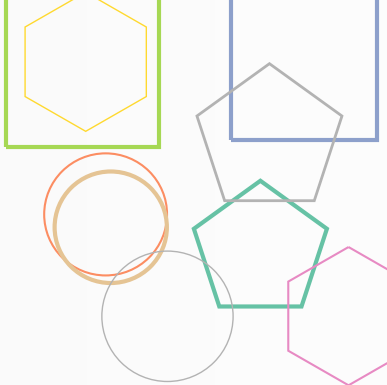[{"shape": "pentagon", "thickness": 3, "radius": 0.9, "center": [0.672, 0.35]}, {"shape": "circle", "thickness": 1.5, "radius": 0.79, "center": [0.273, 0.443]}, {"shape": "square", "thickness": 3, "radius": 0.94, "center": [0.785, 0.825]}, {"shape": "hexagon", "thickness": 1.5, "radius": 0.9, "center": [0.899, 0.179]}, {"shape": "square", "thickness": 3, "radius": 0.99, "center": [0.213, 0.815]}, {"shape": "hexagon", "thickness": 1, "radius": 0.9, "center": [0.221, 0.84]}, {"shape": "circle", "thickness": 3, "radius": 0.72, "center": [0.286, 0.41]}, {"shape": "circle", "thickness": 1, "radius": 0.85, "center": [0.432, 0.178]}, {"shape": "pentagon", "thickness": 2, "radius": 0.98, "center": [0.695, 0.638]}]